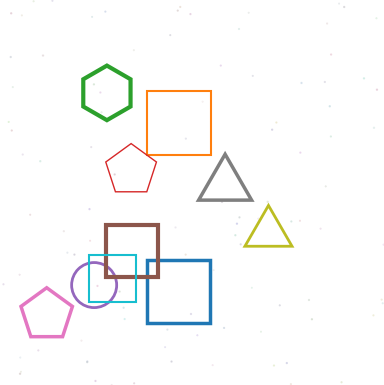[{"shape": "square", "thickness": 2.5, "radius": 0.41, "center": [0.464, 0.243]}, {"shape": "square", "thickness": 1.5, "radius": 0.42, "center": [0.465, 0.68]}, {"shape": "hexagon", "thickness": 3, "radius": 0.35, "center": [0.278, 0.759]}, {"shape": "pentagon", "thickness": 1, "radius": 0.35, "center": [0.341, 0.558]}, {"shape": "circle", "thickness": 2, "radius": 0.29, "center": [0.245, 0.26]}, {"shape": "square", "thickness": 3, "radius": 0.34, "center": [0.342, 0.348]}, {"shape": "pentagon", "thickness": 2.5, "radius": 0.35, "center": [0.121, 0.182]}, {"shape": "triangle", "thickness": 2.5, "radius": 0.4, "center": [0.585, 0.52]}, {"shape": "triangle", "thickness": 2, "radius": 0.35, "center": [0.697, 0.396]}, {"shape": "square", "thickness": 1.5, "radius": 0.31, "center": [0.293, 0.277]}]